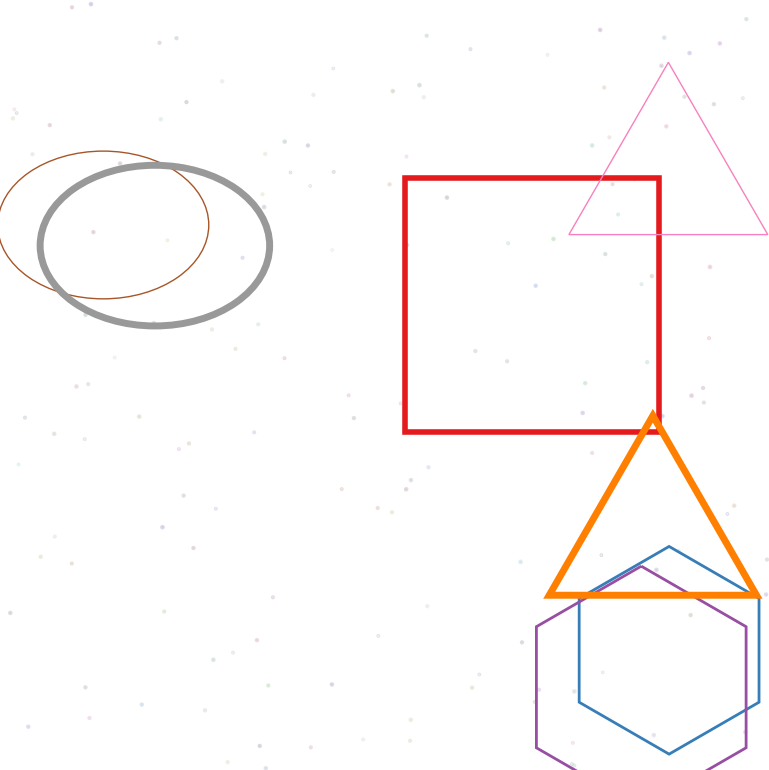[{"shape": "square", "thickness": 2, "radius": 0.82, "center": [0.69, 0.604]}, {"shape": "hexagon", "thickness": 1, "radius": 0.67, "center": [0.869, 0.155]}, {"shape": "hexagon", "thickness": 1, "radius": 0.79, "center": [0.833, 0.107]}, {"shape": "triangle", "thickness": 2.5, "radius": 0.78, "center": [0.848, 0.305]}, {"shape": "oval", "thickness": 0.5, "radius": 0.69, "center": [0.134, 0.708]}, {"shape": "triangle", "thickness": 0.5, "radius": 0.75, "center": [0.868, 0.77]}, {"shape": "oval", "thickness": 2.5, "radius": 0.75, "center": [0.201, 0.681]}]